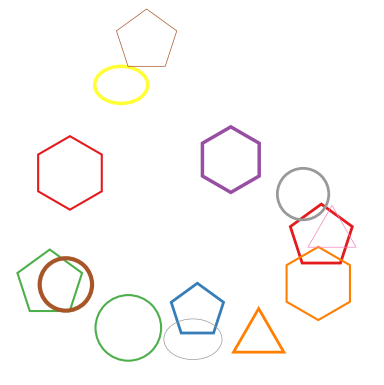[{"shape": "pentagon", "thickness": 2, "radius": 0.42, "center": [0.835, 0.385]}, {"shape": "hexagon", "thickness": 1.5, "radius": 0.48, "center": [0.182, 0.551]}, {"shape": "pentagon", "thickness": 2, "radius": 0.36, "center": [0.513, 0.193]}, {"shape": "circle", "thickness": 1.5, "radius": 0.43, "center": [0.333, 0.148]}, {"shape": "pentagon", "thickness": 1.5, "radius": 0.44, "center": [0.129, 0.264]}, {"shape": "hexagon", "thickness": 2.5, "radius": 0.43, "center": [0.6, 0.585]}, {"shape": "triangle", "thickness": 2, "radius": 0.38, "center": [0.672, 0.123]}, {"shape": "hexagon", "thickness": 1.5, "radius": 0.48, "center": [0.827, 0.264]}, {"shape": "oval", "thickness": 2.5, "radius": 0.34, "center": [0.315, 0.78]}, {"shape": "pentagon", "thickness": 0.5, "radius": 0.41, "center": [0.381, 0.894]}, {"shape": "circle", "thickness": 3, "radius": 0.34, "center": [0.171, 0.261]}, {"shape": "triangle", "thickness": 0.5, "radius": 0.36, "center": [0.862, 0.394]}, {"shape": "oval", "thickness": 0.5, "radius": 0.38, "center": [0.501, 0.119]}, {"shape": "circle", "thickness": 2, "radius": 0.33, "center": [0.787, 0.496]}]